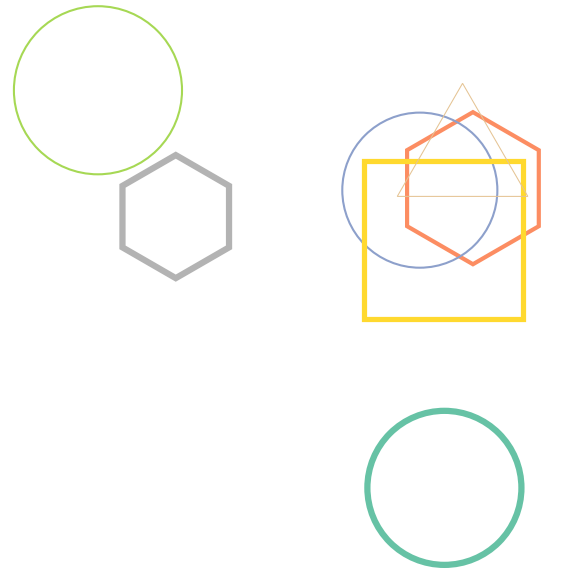[{"shape": "circle", "thickness": 3, "radius": 0.67, "center": [0.77, 0.154]}, {"shape": "hexagon", "thickness": 2, "radius": 0.66, "center": [0.819, 0.673]}, {"shape": "circle", "thickness": 1, "radius": 0.67, "center": [0.727, 0.67]}, {"shape": "circle", "thickness": 1, "radius": 0.73, "center": [0.17, 0.843]}, {"shape": "square", "thickness": 2.5, "radius": 0.68, "center": [0.768, 0.583]}, {"shape": "triangle", "thickness": 0.5, "radius": 0.65, "center": [0.801, 0.724]}, {"shape": "hexagon", "thickness": 3, "radius": 0.53, "center": [0.304, 0.624]}]